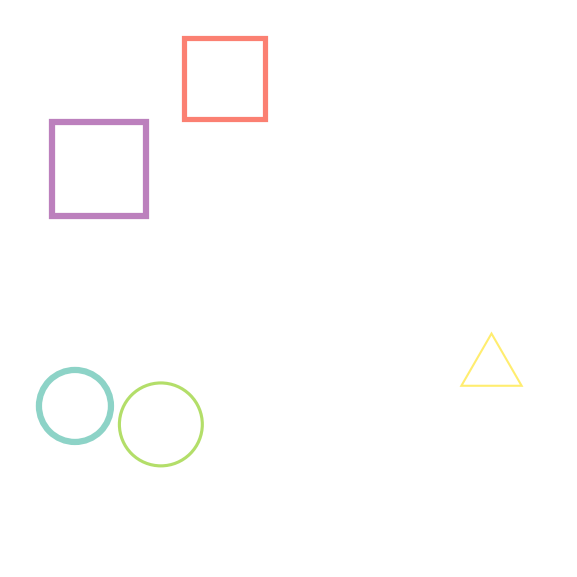[{"shape": "circle", "thickness": 3, "radius": 0.31, "center": [0.13, 0.296]}, {"shape": "square", "thickness": 2.5, "radius": 0.35, "center": [0.388, 0.862]}, {"shape": "circle", "thickness": 1.5, "radius": 0.36, "center": [0.279, 0.264]}, {"shape": "square", "thickness": 3, "radius": 0.41, "center": [0.171, 0.706]}, {"shape": "triangle", "thickness": 1, "radius": 0.3, "center": [0.851, 0.361]}]